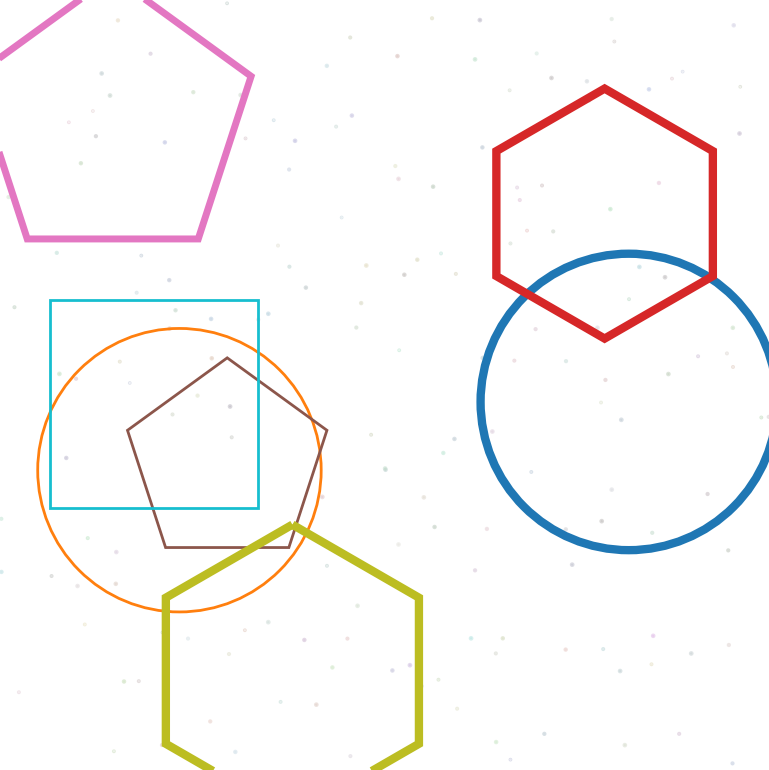[{"shape": "circle", "thickness": 3, "radius": 0.96, "center": [0.817, 0.478]}, {"shape": "circle", "thickness": 1, "radius": 0.92, "center": [0.233, 0.389]}, {"shape": "hexagon", "thickness": 3, "radius": 0.81, "center": [0.785, 0.723]}, {"shape": "pentagon", "thickness": 1, "radius": 0.68, "center": [0.295, 0.399]}, {"shape": "pentagon", "thickness": 2.5, "radius": 0.94, "center": [0.146, 0.843]}, {"shape": "hexagon", "thickness": 3, "radius": 0.95, "center": [0.38, 0.129]}, {"shape": "square", "thickness": 1, "radius": 0.67, "center": [0.2, 0.475]}]